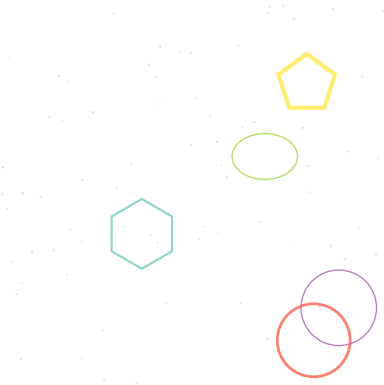[{"shape": "hexagon", "thickness": 1.5, "radius": 0.45, "center": [0.368, 0.393]}, {"shape": "circle", "thickness": 2, "radius": 0.47, "center": [0.815, 0.116]}, {"shape": "oval", "thickness": 1, "radius": 0.43, "center": [0.688, 0.594]}, {"shape": "circle", "thickness": 1, "radius": 0.49, "center": [0.88, 0.201]}, {"shape": "pentagon", "thickness": 3, "radius": 0.39, "center": [0.797, 0.783]}]